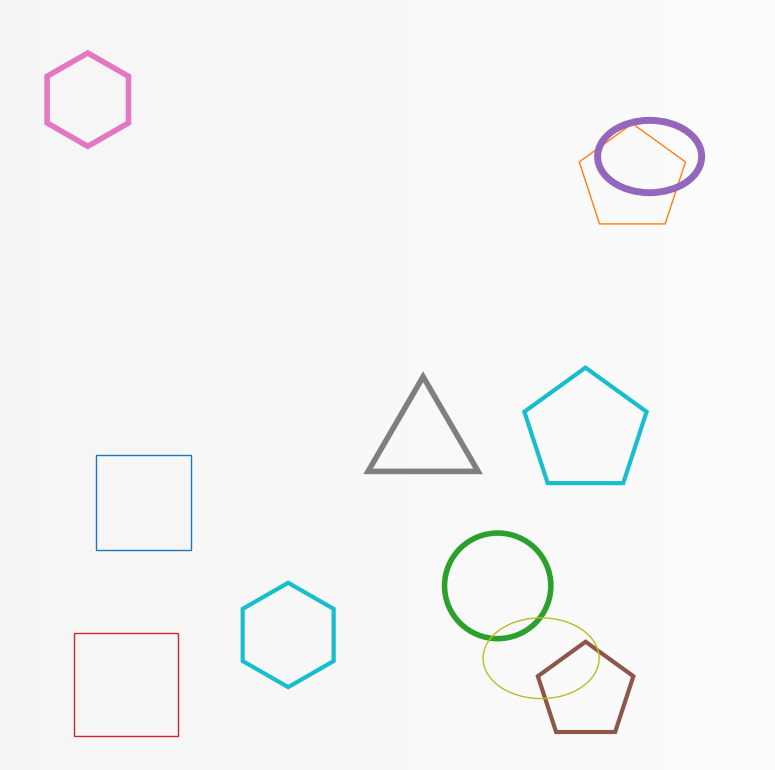[{"shape": "square", "thickness": 0.5, "radius": 0.31, "center": [0.185, 0.347]}, {"shape": "pentagon", "thickness": 0.5, "radius": 0.36, "center": [0.816, 0.767]}, {"shape": "circle", "thickness": 2, "radius": 0.34, "center": [0.642, 0.239]}, {"shape": "square", "thickness": 0.5, "radius": 0.34, "center": [0.163, 0.111]}, {"shape": "oval", "thickness": 2.5, "radius": 0.34, "center": [0.838, 0.797]}, {"shape": "pentagon", "thickness": 1.5, "radius": 0.32, "center": [0.756, 0.102]}, {"shape": "hexagon", "thickness": 2, "radius": 0.3, "center": [0.113, 0.871]}, {"shape": "triangle", "thickness": 2, "radius": 0.41, "center": [0.546, 0.429]}, {"shape": "oval", "thickness": 0.5, "radius": 0.37, "center": [0.698, 0.145]}, {"shape": "pentagon", "thickness": 1.5, "radius": 0.41, "center": [0.755, 0.44]}, {"shape": "hexagon", "thickness": 1.5, "radius": 0.34, "center": [0.372, 0.175]}]